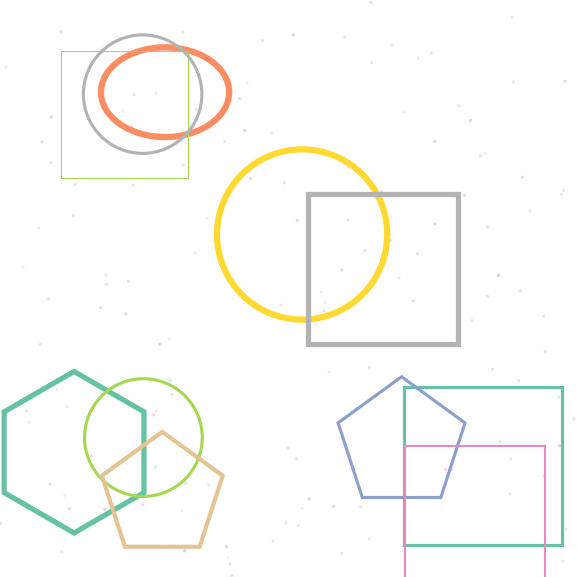[{"shape": "hexagon", "thickness": 2.5, "radius": 0.7, "center": [0.128, 0.216]}, {"shape": "square", "thickness": 1.5, "radius": 0.68, "center": [0.836, 0.192]}, {"shape": "oval", "thickness": 3, "radius": 0.55, "center": [0.286, 0.84]}, {"shape": "pentagon", "thickness": 1.5, "radius": 0.58, "center": [0.695, 0.231]}, {"shape": "square", "thickness": 1, "radius": 0.61, "center": [0.823, 0.105]}, {"shape": "square", "thickness": 0.5, "radius": 0.55, "center": [0.215, 0.801]}, {"shape": "circle", "thickness": 1.5, "radius": 0.51, "center": [0.248, 0.241]}, {"shape": "circle", "thickness": 3, "radius": 0.74, "center": [0.523, 0.593]}, {"shape": "pentagon", "thickness": 2, "radius": 0.55, "center": [0.281, 0.141]}, {"shape": "circle", "thickness": 1.5, "radius": 0.51, "center": [0.247, 0.836]}, {"shape": "square", "thickness": 2.5, "radius": 0.65, "center": [0.663, 0.533]}]